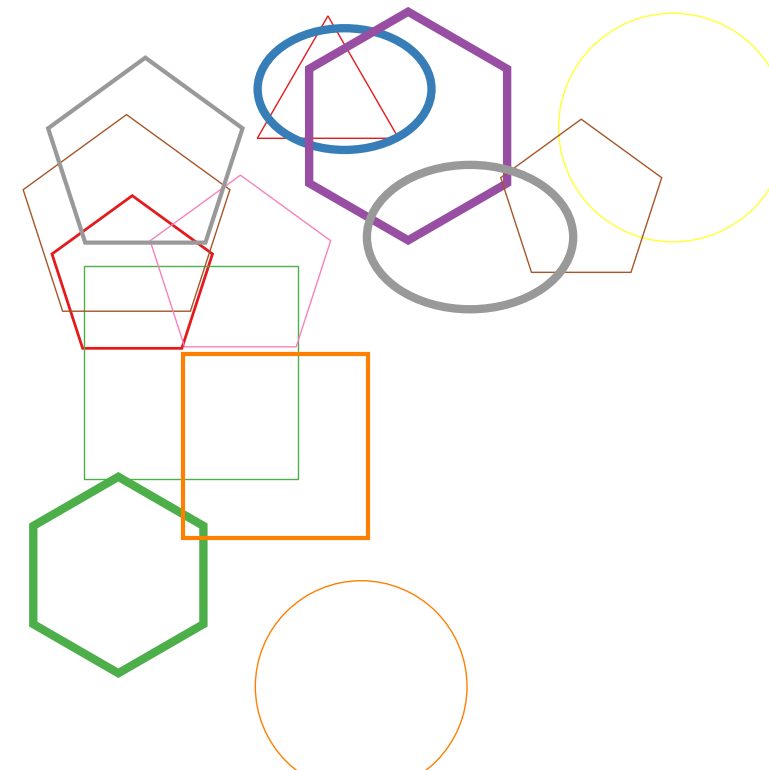[{"shape": "pentagon", "thickness": 1, "radius": 0.55, "center": [0.172, 0.636]}, {"shape": "triangle", "thickness": 0.5, "radius": 0.53, "center": [0.426, 0.873]}, {"shape": "oval", "thickness": 3, "radius": 0.56, "center": [0.447, 0.884]}, {"shape": "square", "thickness": 0.5, "radius": 0.69, "center": [0.248, 0.516]}, {"shape": "hexagon", "thickness": 3, "radius": 0.64, "center": [0.154, 0.253]}, {"shape": "hexagon", "thickness": 3, "radius": 0.74, "center": [0.53, 0.836]}, {"shape": "square", "thickness": 1.5, "radius": 0.6, "center": [0.358, 0.421]}, {"shape": "circle", "thickness": 0.5, "radius": 0.69, "center": [0.469, 0.108]}, {"shape": "circle", "thickness": 0.5, "radius": 0.74, "center": [0.874, 0.834]}, {"shape": "pentagon", "thickness": 0.5, "radius": 0.55, "center": [0.755, 0.735]}, {"shape": "pentagon", "thickness": 0.5, "radius": 0.71, "center": [0.164, 0.71]}, {"shape": "pentagon", "thickness": 0.5, "radius": 0.62, "center": [0.312, 0.649]}, {"shape": "pentagon", "thickness": 1.5, "radius": 0.66, "center": [0.189, 0.792]}, {"shape": "oval", "thickness": 3, "radius": 0.67, "center": [0.61, 0.692]}]